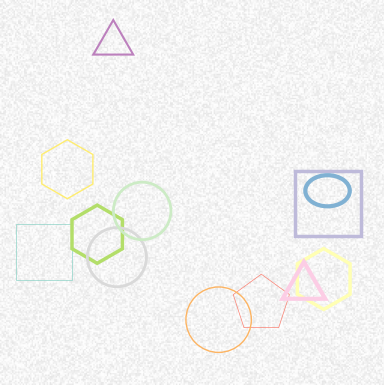[{"shape": "square", "thickness": 0.5, "radius": 0.36, "center": [0.114, 0.346]}, {"shape": "hexagon", "thickness": 2.5, "radius": 0.4, "center": [0.841, 0.275]}, {"shape": "square", "thickness": 2.5, "radius": 0.42, "center": [0.852, 0.472]}, {"shape": "pentagon", "thickness": 0.5, "radius": 0.38, "center": [0.679, 0.211]}, {"shape": "oval", "thickness": 3, "radius": 0.29, "center": [0.851, 0.504]}, {"shape": "circle", "thickness": 1, "radius": 0.42, "center": [0.568, 0.17]}, {"shape": "hexagon", "thickness": 2.5, "radius": 0.38, "center": [0.252, 0.392]}, {"shape": "triangle", "thickness": 3, "radius": 0.32, "center": [0.789, 0.256]}, {"shape": "circle", "thickness": 2, "radius": 0.38, "center": [0.304, 0.332]}, {"shape": "triangle", "thickness": 1.5, "radius": 0.3, "center": [0.294, 0.888]}, {"shape": "circle", "thickness": 2, "radius": 0.37, "center": [0.369, 0.452]}, {"shape": "hexagon", "thickness": 1, "radius": 0.38, "center": [0.175, 0.56]}]